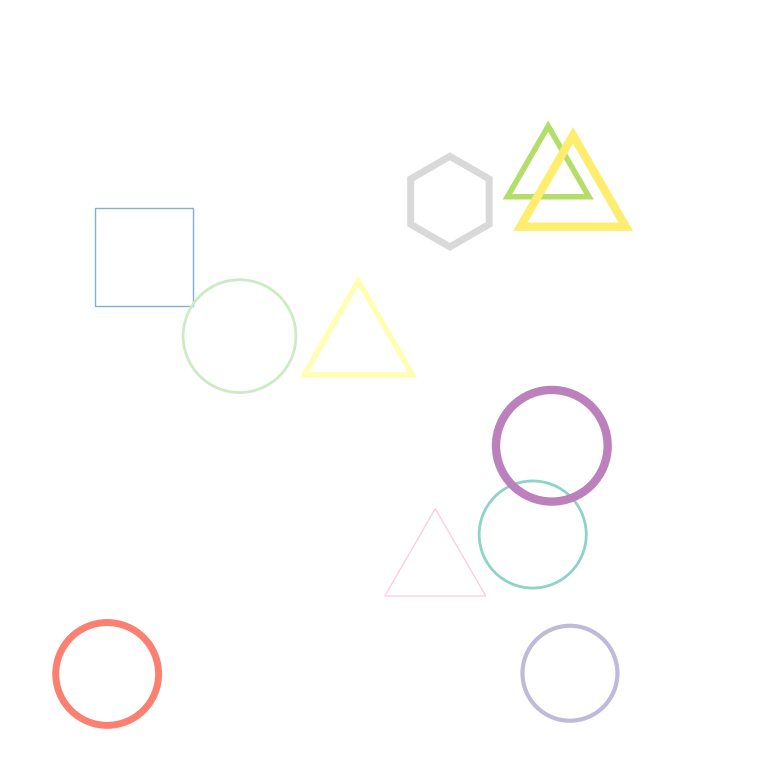[{"shape": "circle", "thickness": 1, "radius": 0.35, "center": [0.692, 0.306]}, {"shape": "triangle", "thickness": 2, "radius": 0.41, "center": [0.465, 0.554]}, {"shape": "circle", "thickness": 1.5, "radius": 0.31, "center": [0.74, 0.126]}, {"shape": "circle", "thickness": 2.5, "radius": 0.33, "center": [0.139, 0.125]}, {"shape": "square", "thickness": 0.5, "radius": 0.32, "center": [0.187, 0.666]}, {"shape": "triangle", "thickness": 2, "radius": 0.31, "center": [0.712, 0.775]}, {"shape": "triangle", "thickness": 0.5, "radius": 0.38, "center": [0.565, 0.264]}, {"shape": "hexagon", "thickness": 2.5, "radius": 0.29, "center": [0.584, 0.738]}, {"shape": "circle", "thickness": 3, "radius": 0.36, "center": [0.717, 0.421]}, {"shape": "circle", "thickness": 1, "radius": 0.37, "center": [0.311, 0.563]}, {"shape": "triangle", "thickness": 3, "radius": 0.4, "center": [0.744, 0.745]}]